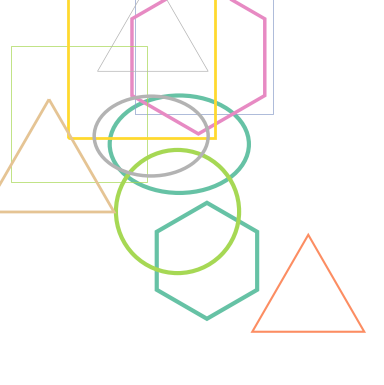[{"shape": "oval", "thickness": 3, "radius": 0.9, "center": [0.466, 0.625]}, {"shape": "hexagon", "thickness": 3, "radius": 0.75, "center": [0.538, 0.323]}, {"shape": "triangle", "thickness": 1.5, "radius": 0.84, "center": [0.801, 0.222]}, {"shape": "square", "thickness": 0.5, "radius": 0.9, "center": [0.531, 0.883]}, {"shape": "hexagon", "thickness": 2.5, "radius": 1.0, "center": [0.515, 0.851]}, {"shape": "circle", "thickness": 3, "radius": 0.8, "center": [0.461, 0.451]}, {"shape": "square", "thickness": 0.5, "radius": 0.88, "center": [0.206, 0.705]}, {"shape": "square", "thickness": 2, "radius": 0.96, "center": [0.367, 0.833]}, {"shape": "triangle", "thickness": 2, "radius": 0.98, "center": [0.127, 0.547]}, {"shape": "triangle", "thickness": 0.5, "radius": 0.83, "center": [0.397, 0.898]}, {"shape": "oval", "thickness": 2.5, "radius": 0.74, "center": [0.393, 0.647]}]